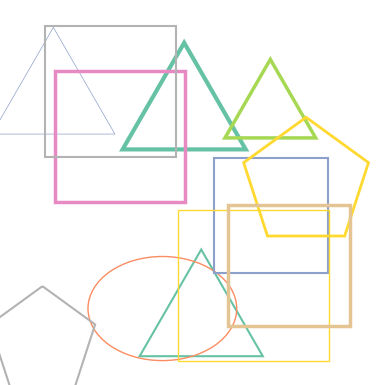[{"shape": "triangle", "thickness": 1.5, "radius": 0.92, "center": [0.523, 0.167]}, {"shape": "triangle", "thickness": 3, "radius": 0.92, "center": [0.478, 0.704]}, {"shape": "oval", "thickness": 1, "radius": 0.97, "center": [0.422, 0.199]}, {"shape": "triangle", "thickness": 0.5, "radius": 0.92, "center": [0.139, 0.744]}, {"shape": "square", "thickness": 1.5, "radius": 0.74, "center": [0.704, 0.44]}, {"shape": "square", "thickness": 2.5, "radius": 0.85, "center": [0.312, 0.645]}, {"shape": "triangle", "thickness": 2.5, "radius": 0.68, "center": [0.702, 0.71]}, {"shape": "pentagon", "thickness": 2, "radius": 0.85, "center": [0.795, 0.525]}, {"shape": "square", "thickness": 1, "radius": 0.98, "center": [0.659, 0.258]}, {"shape": "square", "thickness": 2.5, "radius": 0.79, "center": [0.751, 0.311]}, {"shape": "square", "thickness": 1.5, "radius": 0.85, "center": [0.287, 0.763]}, {"shape": "pentagon", "thickness": 1.5, "radius": 0.72, "center": [0.11, 0.113]}]